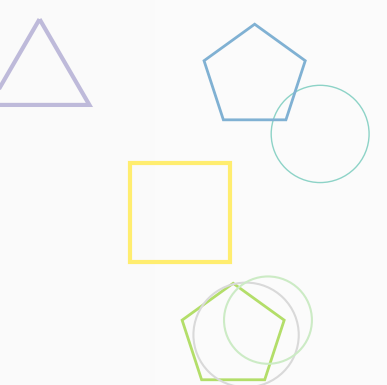[{"shape": "circle", "thickness": 1, "radius": 0.63, "center": [0.826, 0.652]}, {"shape": "triangle", "thickness": 3, "radius": 0.74, "center": [0.102, 0.802]}, {"shape": "pentagon", "thickness": 2, "radius": 0.69, "center": [0.657, 0.8]}, {"shape": "pentagon", "thickness": 2, "radius": 0.69, "center": [0.602, 0.126]}, {"shape": "circle", "thickness": 1.5, "radius": 0.68, "center": [0.635, 0.13]}, {"shape": "circle", "thickness": 1.5, "radius": 0.57, "center": [0.692, 0.169]}, {"shape": "square", "thickness": 3, "radius": 0.64, "center": [0.465, 0.449]}]